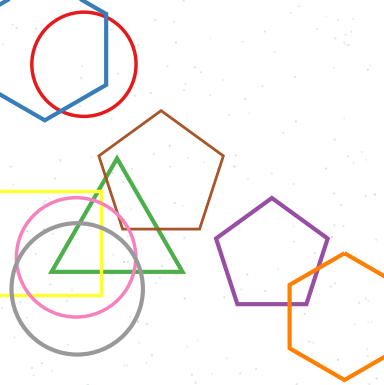[{"shape": "circle", "thickness": 2.5, "radius": 0.68, "center": [0.218, 0.833]}, {"shape": "hexagon", "thickness": 3, "radius": 0.92, "center": [0.116, 0.872]}, {"shape": "triangle", "thickness": 3, "radius": 0.98, "center": [0.304, 0.392]}, {"shape": "pentagon", "thickness": 3, "radius": 0.76, "center": [0.706, 0.333]}, {"shape": "hexagon", "thickness": 3, "radius": 0.82, "center": [0.895, 0.178]}, {"shape": "square", "thickness": 2.5, "radius": 0.68, "center": [0.126, 0.369]}, {"shape": "pentagon", "thickness": 2, "radius": 0.85, "center": [0.418, 0.543]}, {"shape": "circle", "thickness": 2.5, "radius": 0.77, "center": [0.198, 0.332]}, {"shape": "circle", "thickness": 3, "radius": 0.85, "center": [0.201, 0.25]}]